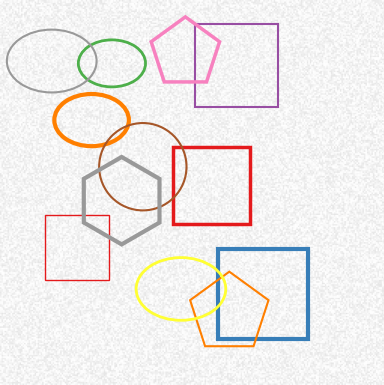[{"shape": "square", "thickness": 2.5, "radius": 0.5, "center": [0.549, 0.518]}, {"shape": "square", "thickness": 1, "radius": 0.42, "center": [0.2, 0.358]}, {"shape": "square", "thickness": 3, "radius": 0.58, "center": [0.683, 0.236]}, {"shape": "oval", "thickness": 2, "radius": 0.44, "center": [0.291, 0.835]}, {"shape": "square", "thickness": 1.5, "radius": 0.54, "center": [0.613, 0.83]}, {"shape": "pentagon", "thickness": 1.5, "radius": 0.54, "center": [0.596, 0.187]}, {"shape": "oval", "thickness": 3, "radius": 0.48, "center": [0.238, 0.688]}, {"shape": "oval", "thickness": 2, "radius": 0.58, "center": [0.47, 0.249]}, {"shape": "circle", "thickness": 1.5, "radius": 0.57, "center": [0.371, 0.567]}, {"shape": "pentagon", "thickness": 2.5, "radius": 0.47, "center": [0.481, 0.863]}, {"shape": "hexagon", "thickness": 3, "radius": 0.57, "center": [0.316, 0.479]}, {"shape": "oval", "thickness": 1.5, "radius": 0.58, "center": [0.134, 0.841]}]